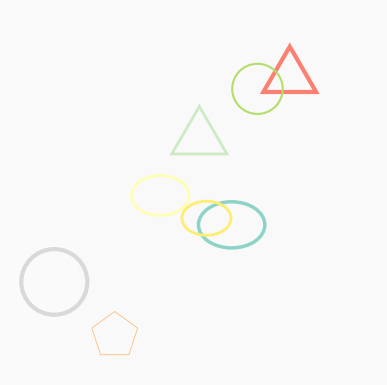[{"shape": "oval", "thickness": 2.5, "radius": 0.43, "center": [0.598, 0.416]}, {"shape": "oval", "thickness": 2, "radius": 0.37, "center": [0.413, 0.492]}, {"shape": "triangle", "thickness": 3, "radius": 0.39, "center": [0.748, 0.8]}, {"shape": "pentagon", "thickness": 0.5, "radius": 0.31, "center": [0.296, 0.129]}, {"shape": "circle", "thickness": 1.5, "radius": 0.33, "center": [0.664, 0.769]}, {"shape": "circle", "thickness": 3, "radius": 0.43, "center": [0.14, 0.268]}, {"shape": "triangle", "thickness": 2, "radius": 0.41, "center": [0.515, 0.641]}, {"shape": "oval", "thickness": 2, "radius": 0.32, "center": [0.533, 0.433]}]